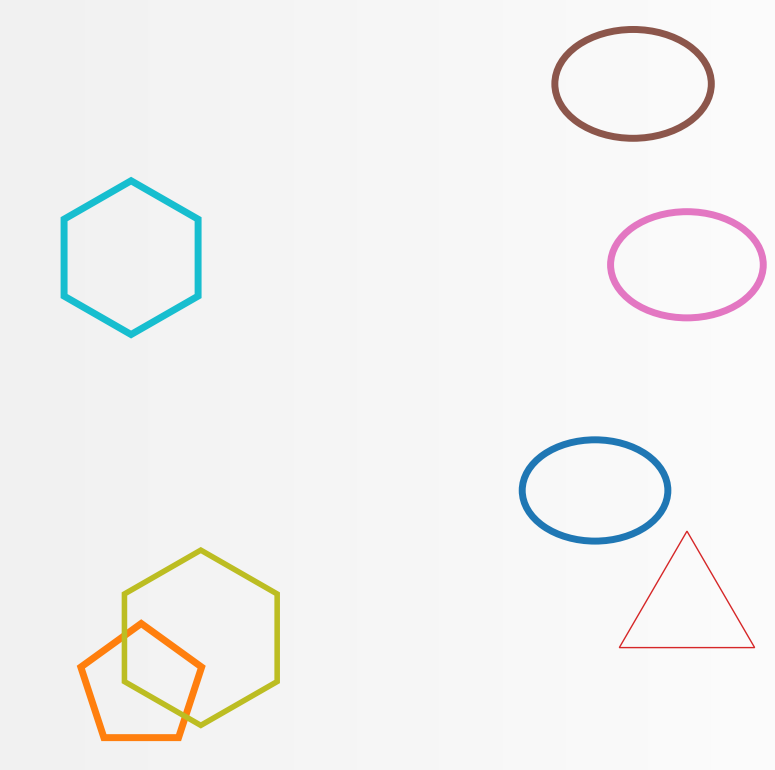[{"shape": "oval", "thickness": 2.5, "radius": 0.47, "center": [0.768, 0.363]}, {"shape": "pentagon", "thickness": 2.5, "radius": 0.41, "center": [0.182, 0.108]}, {"shape": "triangle", "thickness": 0.5, "radius": 0.5, "center": [0.886, 0.209]}, {"shape": "oval", "thickness": 2.5, "radius": 0.5, "center": [0.817, 0.891]}, {"shape": "oval", "thickness": 2.5, "radius": 0.49, "center": [0.886, 0.656]}, {"shape": "hexagon", "thickness": 2, "radius": 0.57, "center": [0.259, 0.172]}, {"shape": "hexagon", "thickness": 2.5, "radius": 0.5, "center": [0.169, 0.665]}]